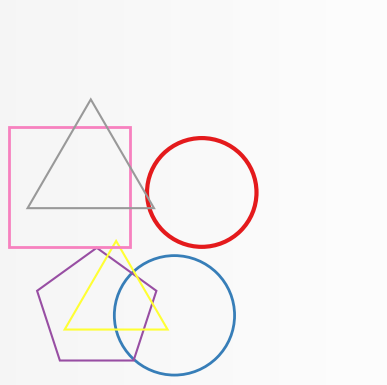[{"shape": "circle", "thickness": 3, "radius": 0.71, "center": [0.521, 0.5]}, {"shape": "circle", "thickness": 2, "radius": 0.78, "center": [0.45, 0.181]}, {"shape": "pentagon", "thickness": 1.5, "radius": 0.81, "center": [0.25, 0.195]}, {"shape": "triangle", "thickness": 1.5, "radius": 0.77, "center": [0.3, 0.221]}, {"shape": "square", "thickness": 2, "radius": 0.78, "center": [0.18, 0.515]}, {"shape": "triangle", "thickness": 1.5, "radius": 0.94, "center": [0.234, 0.553]}]